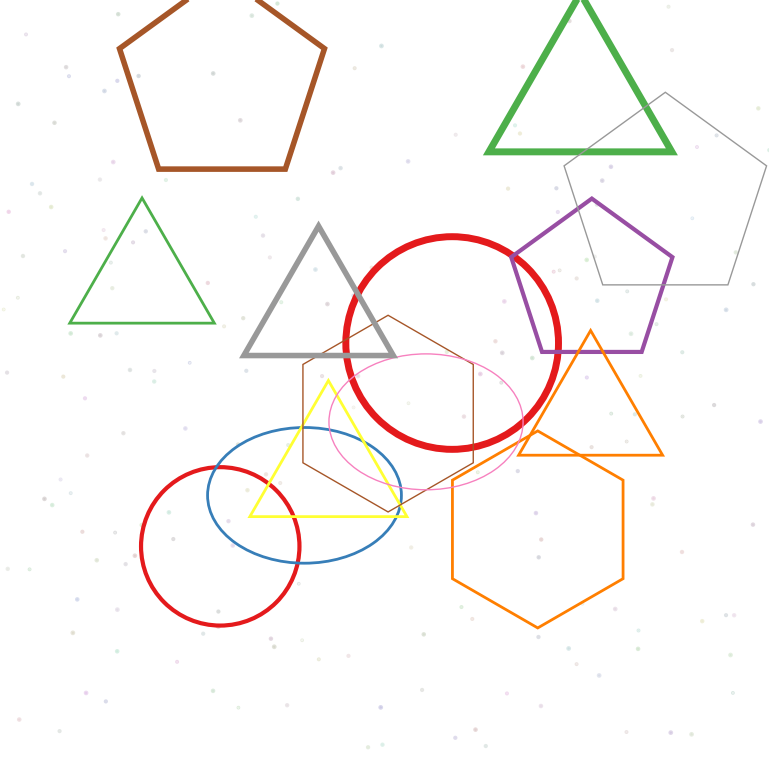[{"shape": "circle", "thickness": 1.5, "radius": 0.51, "center": [0.286, 0.29]}, {"shape": "circle", "thickness": 2.5, "radius": 0.69, "center": [0.587, 0.555]}, {"shape": "oval", "thickness": 1, "radius": 0.63, "center": [0.395, 0.357]}, {"shape": "triangle", "thickness": 2.5, "radius": 0.69, "center": [0.754, 0.871]}, {"shape": "triangle", "thickness": 1, "radius": 0.54, "center": [0.184, 0.635]}, {"shape": "pentagon", "thickness": 1.5, "radius": 0.55, "center": [0.769, 0.632]}, {"shape": "hexagon", "thickness": 1, "radius": 0.64, "center": [0.698, 0.312]}, {"shape": "triangle", "thickness": 1, "radius": 0.54, "center": [0.767, 0.463]}, {"shape": "triangle", "thickness": 1, "radius": 0.59, "center": [0.426, 0.388]}, {"shape": "hexagon", "thickness": 0.5, "radius": 0.64, "center": [0.504, 0.463]}, {"shape": "pentagon", "thickness": 2, "radius": 0.7, "center": [0.288, 0.894]}, {"shape": "oval", "thickness": 0.5, "radius": 0.63, "center": [0.553, 0.452]}, {"shape": "triangle", "thickness": 2, "radius": 0.56, "center": [0.414, 0.594]}, {"shape": "pentagon", "thickness": 0.5, "radius": 0.69, "center": [0.864, 0.742]}]